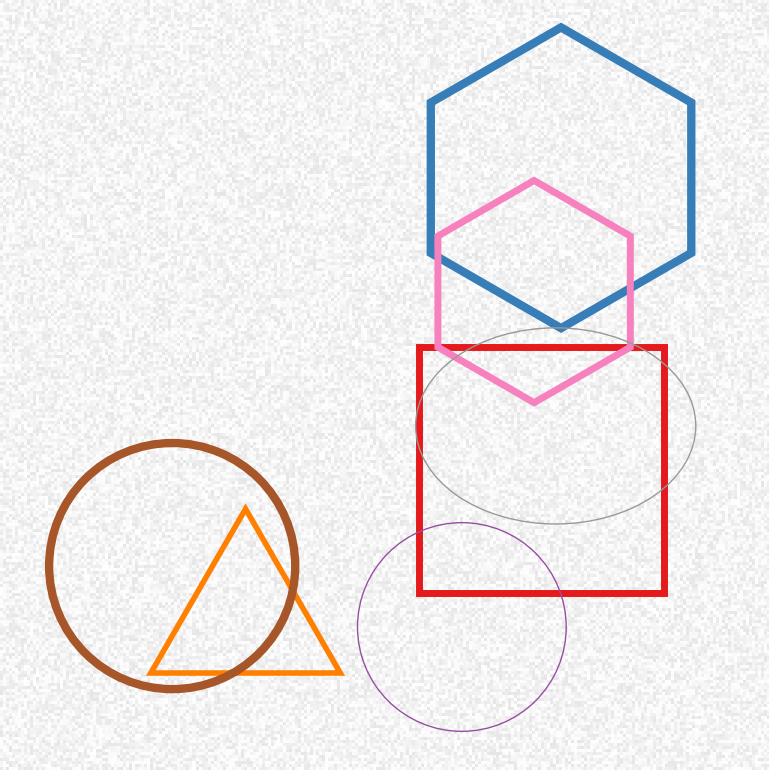[{"shape": "square", "thickness": 2.5, "radius": 0.8, "center": [0.703, 0.39]}, {"shape": "hexagon", "thickness": 3, "radius": 0.98, "center": [0.729, 0.769]}, {"shape": "circle", "thickness": 0.5, "radius": 0.68, "center": [0.6, 0.186]}, {"shape": "triangle", "thickness": 2, "radius": 0.71, "center": [0.319, 0.197]}, {"shape": "circle", "thickness": 3, "radius": 0.8, "center": [0.224, 0.265]}, {"shape": "hexagon", "thickness": 2.5, "radius": 0.72, "center": [0.694, 0.621]}, {"shape": "oval", "thickness": 0.5, "radius": 0.91, "center": [0.722, 0.447]}]